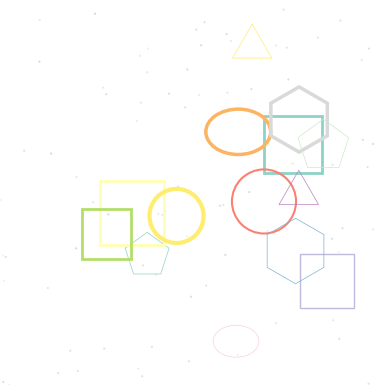[{"shape": "pentagon", "thickness": 0.5, "radius": 0.3, "center": [0.382, 0.337]}, {"shape": "square", "thickness": 2, "radius": 0.37, "center": [0.761, 0.624]}, {"shape": "square", "thickness": 2, "radius": 0.41, "center": [0.342, 0.448]}, {"shape": "square", "thickness": 1, "radius": 0.35, "center": [0.849, 0.27]}, {"shape": "circle", "thickness": 1.5, "radius": 0.42, "center": [0.686, 0.477]}, {"shape": "hexagon", "thickness": 0.5, "radius": 0.43, "center": [0.768, 0.348]}, {"shape": "oval", "thickness": 2.5, "radius": 0.42, "center": [0.619, 0.658]}, {"shape": "square", "thickness": 2, "radius": 0.32, "center": [0.277, 0.391]}, {"shape": "oval", "thickness": 0.5, "radius": 0.3, "center": [0.613, 0.114]}, {"shape": "hexagon", "thickness": 2.5, "radius": 0.42, "center": [0.777, 0.69]}, {"shape": "triangle", "thickness": 0.5, "radius": 0.3, "center": [0.776, 0.498]}, {"shape": "pentagon", "thickness": 0.5, "radius": 0.35, "center": [0.84, 0.621]}, {"shape": "circle", "thickness": 3, "radius": 0.35, "center": [0.459, 0.439]}, {"shape": "triangle", "thickness": 0.5, "radius": 0.29, "center": [0.655, 0.879]}]